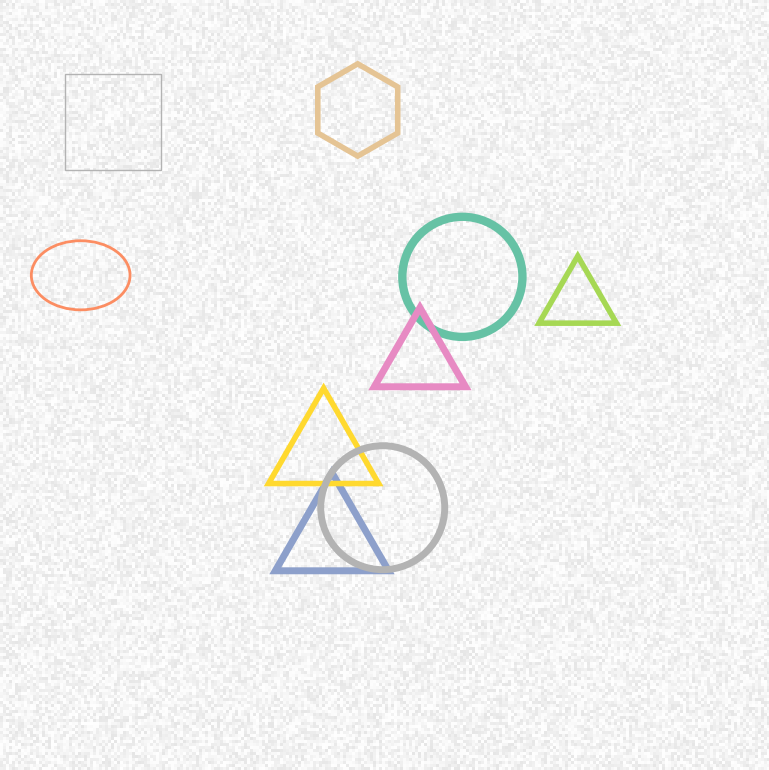[{"shape": "circle", "thickness": 3, "radius": 0.39, "center": [0.601, 0.64]}, {"shape": "oval", "thickness": 1, "radius": 0.32, "center": [0.105, 0.642]}, {"shape": "triangle", "thickness": 2.5, "radius": 0.42, "center": [0.431, 0.301]}, {"shape": "triangle", "thickness": 2.5, "radius": 0.34, "center": [0.545, 0.532]}, {"shape": "triangle", "thickness": 2, "radius": 0.29, "center": [0.75, 0.609]}, {"shape": "triangle", "thickness": 2, "radius": 0.41, "center": [0.42, 0.413]}, {"shape": "hexagon", "thickness": 2, "radius": 0.3, "center": [0.465, 0.857]}, {"shape": "square", "thickness": 0.5, "radius": 0.31, "center": [0.147, 0.841]}, {"shape": "circle", "thickness": 2.5, "radius": 0.4, "center": [0.497, 0.341]}]